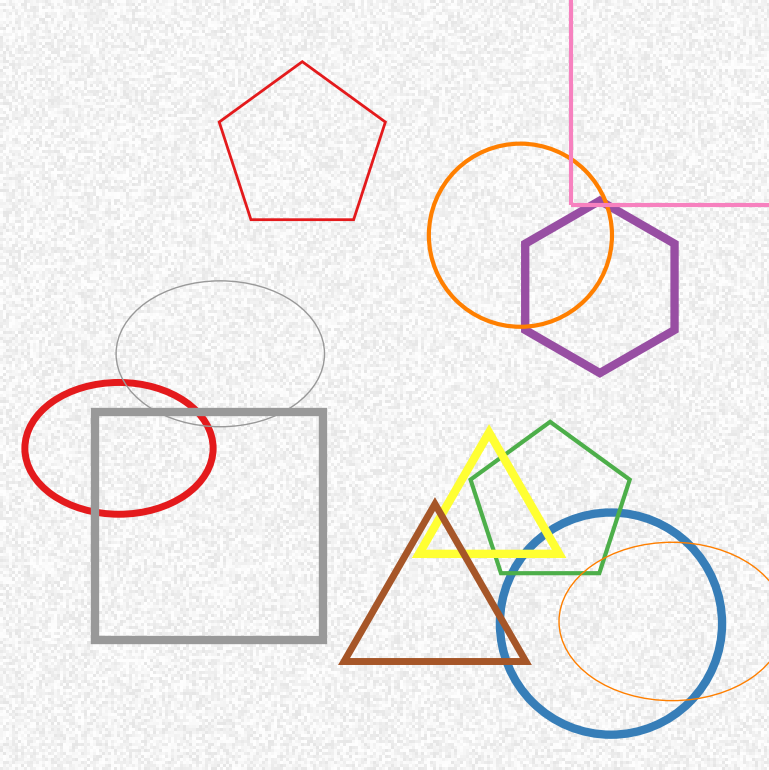[{"shape": "oval", "thickness": 2.5, "radius": 0.61, "center": [0.155, 0.418]}, {"shape": "pentagon", "thickness": 1, "radius": 0.57, "center": [0.393, 0.806]}, {"shape": "circle", "thickness": 3, "radius": 0.72, "center": [0.793, 0.19]}, {"shape": "pentagon", "thickness": 1.5, "radius": 0.54, "center": [0.714, 0.343]}, {"shape": "hexagon", "thickness": 3, "radius": 0.56, "center": [0.779, 0.627]}, {"shape": "circle", "thickness": 1.5, "radius": 0.59, "center": [0.676, 0.695]}, {"shape": "oval", "thickness": 0.5, "radius": 0.73, "center": [0.873, 0.193]}, {"shape": "triangle", "thickness": 3, "radius": 0.53, "center": [0.635, 0.333]}, {"shape": "triangle", "thickness": 2.5, "radius": 0.68, "center": [0.565, 0.209]}, {"shape": "square", "thickness": 1.5, "radius": 0.71, "center": [0.883, 0.875]}, {"shape": "square", "thickness": 3, "radius": 0.74, "center": [0.272, 0.317]}, {"shape": "oval", "thickness": 0.5, "radius": 0.68, "center": [0.286, 0.541]}]